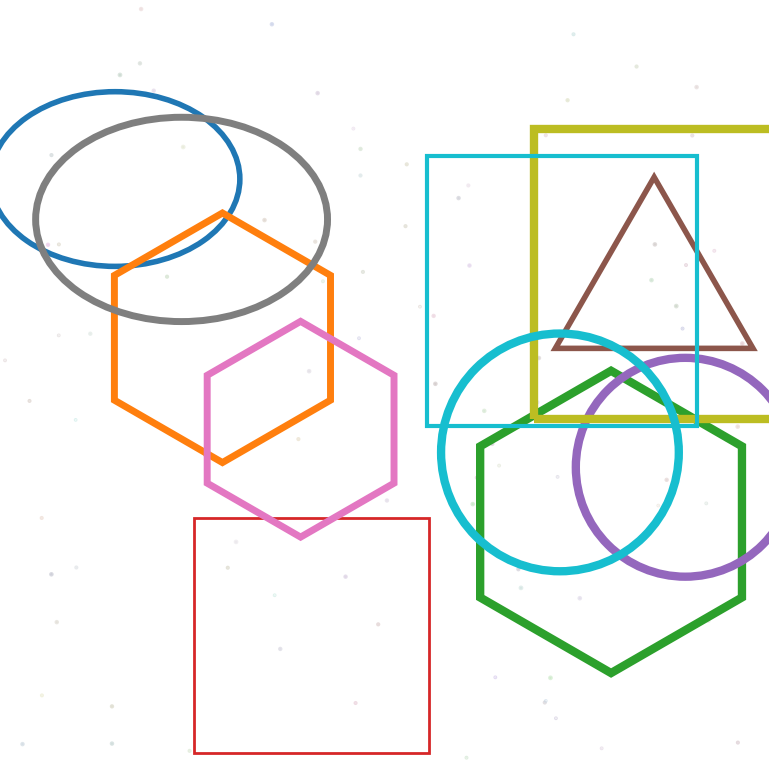[{"shape": "oval", "thickness": 2, "radius": 0.81, "center": [0.149, 0.767]}, {"shape": "hexagon", "thickness": 2.5, "radius": 0.81, "center": [0.289, 0.561]}, {"shape": "hexagon", "thickness": 3, "radius": 0.98, "center": [0.794, 0.322]}, {"shape": "square", "thickness": 1, "radius": 0.76, "center": [0.405, 0.175]}, {"shape": "circle", "thickness": 3, "radius": 0.71, "center": [0.89, 0.393]}, {"shape": "triangle", "thickness": 2, "radius": 0.74, "center": [0.85, 0.622]}, {"shape": "hexagon", "thickness": 2.5, "radius": 0.7, "center": [0.39, 0.443]}, {"shape": "oval", "thickness": 2.5, "radius": 0.95, "center": [0.236, 0.715]}, {"shape": "square", "thickness": 3, "radius": 0.94, "center": [0.882, 0.644]}, {"shape": "square", "thickness": 1.5, "radius": 0.88, "center": [0.729, 0.622]}, {"shape": "circle", "thickness": 3, "radius": 0.77, "center": [0.727, 0.412]}]